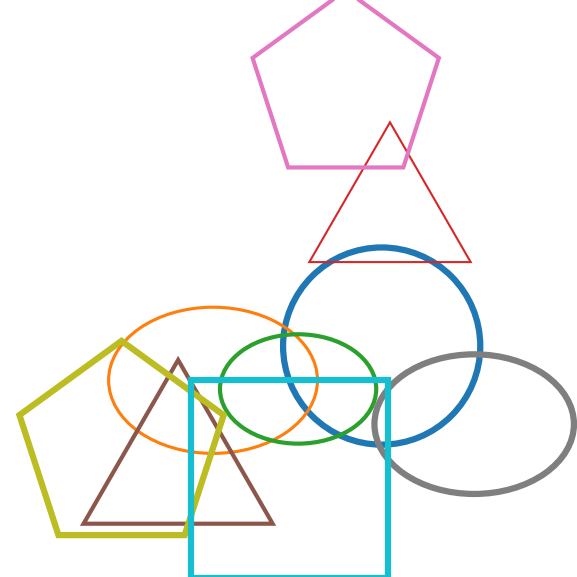[{"shape": "circle", "thickness": 3, "radius": 0.85, "center": [0.661, 0.4]}, {"shape": "oval", "thickness": 1.5, "radius": 0.9, "center": [0.369, 0.341]}, {"shape": "oval", "thickness": 2, "radius": 0.68, "center": [0.516, 0.326]}, {"shape": "triangle", "thickness": 1, "radius": 0.81, "center": [0.675, 0.626]}, {"shape": "triangle", "thickness": 2, "radius": 0.95, "center": [0.308, 0.187]}, {"shape": "pentagon", "thickness": 2, "radius": 0.85, "center": [0.599, 0.846]}, {"shape": "oval", "thickness": 3, "radius": 0.86, "center": [0.821, 0.265]}, {"shape": "pentagon", "thickness": 3, "radius": 0.93, "center": [0.21, 0.223]}, {"shape": "square", "thickness": 3, "radius": 0.86, "center": [0.501, 0.17]}]